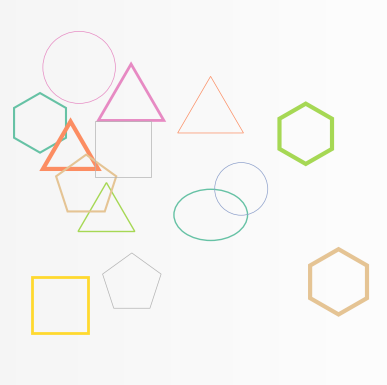[{"shape": "hexagon", "thickness": 1.5, "radius": 0.39, "center": [0.103, 0.681]}, {"shape": "oval", "thickness": 1, "radius": 0.47, "center": [0.544, 0.442]}, {"shape": "triangle", "thickness": 3, "radius": 0.41, "center": [0.182, 0.602]}, {"shape": "triangle", "thickness": 0.5, "radius": 0.49, "center": [0.543, 0.704]}, {"shape": "circle", "thickness": 0.5, "radius": 0.34, "center": [0.623, 0.509]}, {"shape": "circle", "thickness": 0.5, "radius": 0.47, "center": [0.204, 0.825]}, {"shape": "triangle", "thickness": 2, "radius": 0.49, "center": [0.338, 0.736]}, {"shape": "triangle", "thickness": 1, "radius": 0.42, "center": [0.275, 0.441]}, {"shape": "hexagon", "thickness": 3, "radius": 0.39, "center": [0.789, 0.652]}, {"shape": "square", "thickness": 2, "radius": 0.37, "center": [0.155, 0.208]}, {"shape": "pentagon", "thickness": 1.5, "radius": 0.41, "center": [0.222, 0.517]}, {"shape": "hexagon", "thickness": 3, "radius": 0.42, "center": [0.874, 0.268]}, {"shape": "pentagon", "thickness": 0.5, "radius": 0.4, "center": [0.34, 0.264]}, {"shape": "square", "thickness": 0.5, "radius": 0.36, "center": [0.317, 0.613]}]